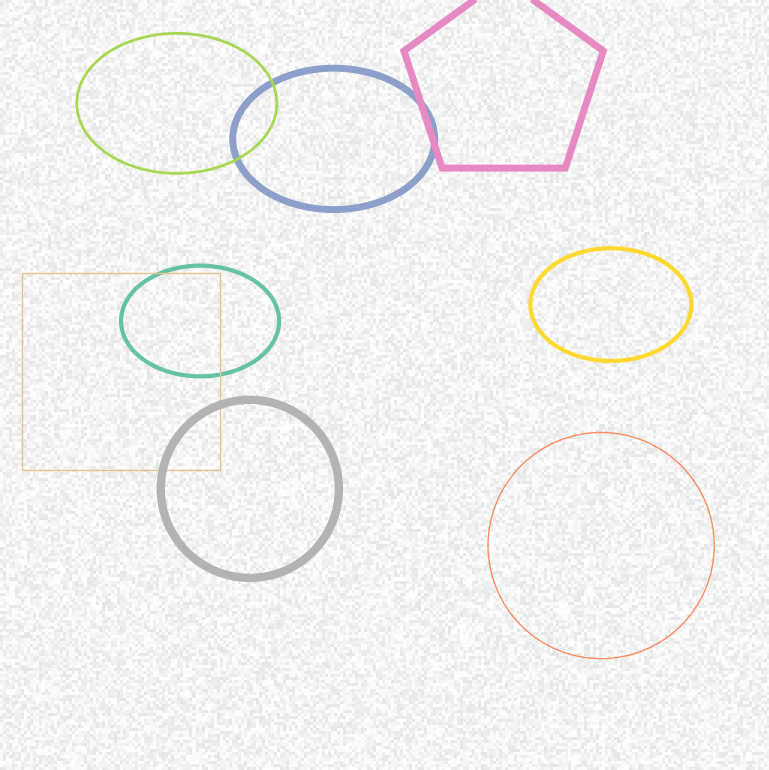[{"shape": "oval", "thickness": 1.5, "radius": 0.51, "center": [0.26, 0.583]}, {"shape": "circle", "thickness": 0.5, "radius": 0.73, "center": [0.781, 0.291]}, {"shape": "oval", "thickness": 2.5, "radius": 0.66, "center": [0.433, 0.82]}, {"shape": "pentagon", "thickness": 2.5, "radius": 0.68, "center": [0.654, 0.892]}, {"shape": "oval", "thickness": 1, "radius": 0.65, "center": [0.23, 0.866]}, {"shape": "oval", "thickness": 1.5, "radius": 0.52, "center": [0.793, 0.604]}, {"shape": "square", "thickness": 0.5, "radius": 0.64, "center": [0.157, 0.518]}, {"shape": "circle", "thickness": 3, "radius": 0.58, "center": [0.324, 0.365]}]